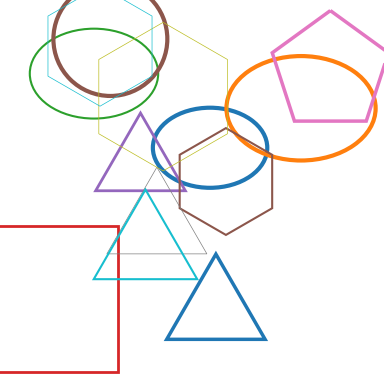[{"shape": "oval", "thickness": 3, "radius": 0.74, "center": [0.546, 0.616]}, {"shape": "triangle", "thickness": 2.5, "radius": 0.74, "center": [0.561, 0.192]}, {"shape": "oval", "thickness": 3, "radius": 0.97, "center": [0.782, 0.719]}, {"shape": "oval", "thickness": 1.5, "radius": 0.83, "center": [0.244, 0.809]}, {"shape": "square", "thickness": 2, "radius": 0.95, "center": [0.117, 0.223]}, {"shape": "triangle", "thickness": 2, "radius": 0.67, "center": [0.365, 0.572]}, {"shape": "circle", "thickness": 3, "radius": 0.74, "center": [0.287, 0.899]}, {"shape": "hexagon", "thickness": 1.5, "radius": 0.69, "center": [0.587, 0.529]}, {"shape": "pentagon", "thickness": 2.5, "radius": 0.79, "center": [0.858, 0.814]}, {"shape": "triangle", "thickness": 0.5, "radius": 0.75, "center": [0.407, 0.416]}, {"shape": "hexagon", "thickness": 0.5, "radius": 0.96, "center": [0.424, 0.749]}, {"shape": "triangle", "thickness": 1.5, "radius": 0.78, "center": [0.378, 0.352]}, {"shape": "hexagon", "thickness": 0.5, "radius": 0.78, "center": [0.26, 0.88]}]